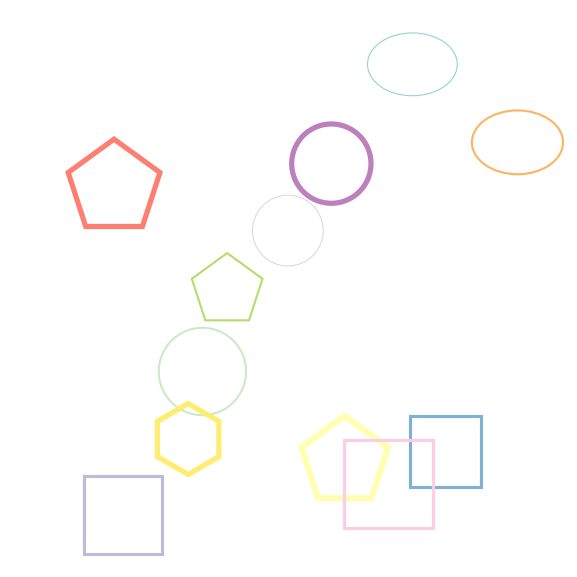[{"shape": "oval", "thickness": 0.5, "radius": 0.39, "center": [0.714, 0.888]}, {"shape": "pentagon", "thickness": 3, "radius": 0.39, "center": [0.597, 0.2]}, {"shape": "square", "thickness": 1.5, "radius": 0.34, "center": [0.214, 0.107]}, {"shape": "pentagon", "thickness": 2.5, "radius": 0.42, "center": [0.198, 0.675]}, {"shape": "square", "thickness": 1.5, "radius": 0.31, "center": [0.772, 0.217]}, {"shape": "oval", "thickness": 1, "radius": 0.39, "center": [0.896, 0.753]}, {"shape": "pentagon", "thickness": 1, "radius": 0.32, "center": [0.393, 0.497]}, {"shape": "square", "thickness": 1.5, "radius": 0.38, "center": [0.673, 0.161]}, {"shape": "circle", "thickness": 0.5, "radius": 0.31, "center": [0.498, 0.6]}, {"shape": "circle", "thickness": 2.5, "radius": 0.34, "center": [0.574, 0.716]}, {"shape": "circle", "thickness": 1, "radius": 0.38, "center": [0.351, 0.356]}, {"shape": "hexagon", "thickness": 2.5, "radius": 0.31, "center": [0.326, 0.239]}]